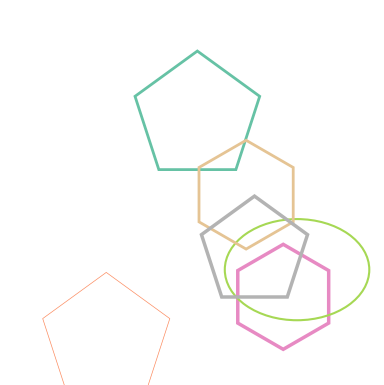[{"shape": "pentagon", "thickness": 2, "radius": 0.85, "center": [0.513, 0.697]}, {"shape": "pentagon", "thickness": 0.5, "radius": 0.87, "center": [0.276, 0.119]}, {"shape": "hexagon", "thickness": 2.5, "radius": 0.68, "center": [0.736, 0.229]}, {"shape": "oval", "thickness": 1.5, "radius": 0.94, "center": [0.772, 0.3]}, {"shape": "hexagon", "thickness": 2, "radius": 0.71, "center": [0.639, 0.494]}, {"shape": "pentagon", "thickness": 2.5, "radius": 0.72, "center": [0.661, 0.346]}]